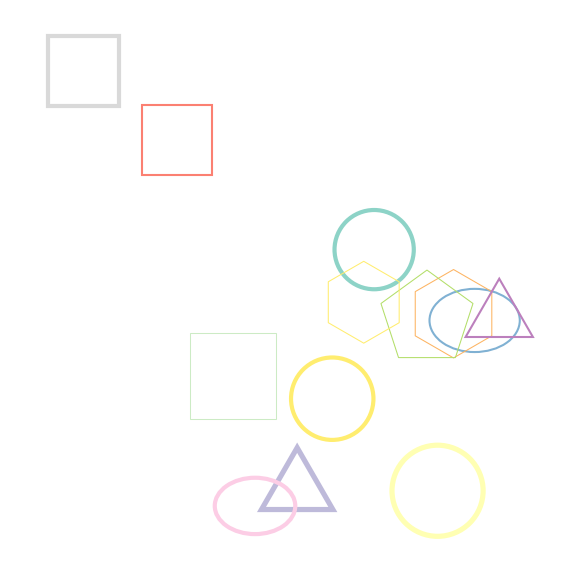[{"shape": "circle", "thickness": 2, "radius": 0.34, "center": [0.648, 0.567]}, {"shape": "circle", "thickness": 2.5, "radius": 0.39, "center": [0.758, 0.149]}, {"shape": "triangle", "thickness": 2.5, "radius": 0.36, "center": [0.515, 0.153]}, {"shape": "square", "thickness": 1, "radius": 0.3, "center": [0.307, 0.757]}, {"shape": "oval", "thickness": 1, "radius": 0.39, "center": [0.822, 0.444]}, {"shape": "hexagon", "thickness": 0.5, "radius": 0.38, "center": [0.785, 0.456]}, {"shape": "pentagon", "thickness": 0.5, "radius": 0.42, "center": [0.739, 0.448]}, {"shape": "oval", "thickness": 2, "radius": 0.35, "center": [0.442, 0.123]}, {"shape": "square", "thickness": 2, "radius": 0.31, "center": [0.145, 0.876]}, {"shape": "triangle", "thickness": 1, "radius": 0.34, "center": [0.865, 0.449]}, {"shape": "square", "thickness": 0.5, "radius": 0.37, "center": [0.403, 0.348]}, {"shape": "hexagon", "thickness": 0.5, "radius": 0.35, "center": [0.63, 0.476]}, {"shape": "circle", "thickness": 2, "radius": 0.36, "center": [0.575, 0.309]}]